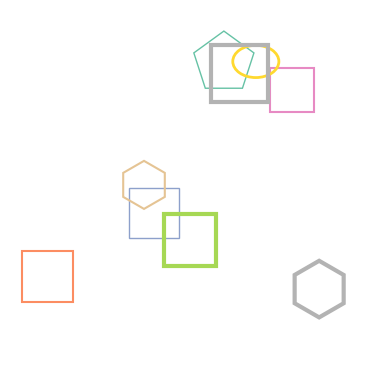[{"shape": "pentagon", "thickness": 1, "radius": 0.41, "center": [0.581, 0.837]}, {"shape": "square", "thickness": 1.5, "radius": 0.33, "center": [0.124, 0.281]}, {"shape": "square", "thickness": 1, "radius": 0.33, "center": [0.4, 0.446]}, {"shape": "square", "thickness": 1.5, "radius": 0.29, "center": [0.759, 0.766]}, {"shape": "square", "thickness": 3, "radius": 0.34, "center": [0.494, 0.376]}, {"shape": "oval", "thickness": 2, "radius": 0.3, "center": [0.664, 0.84]}, {"shape": "hexagon", "thickness": 1.5, "radius": 0.31, "center": [0.374, 0.52]}, {"shape": "square", "thickness": 3, "radius": 0.37, "center": [0.622, 0.809]}, {"shape": "hexagon", "thickness": 3, "radius": 0.37, "center": [0.829, 0.249]}]